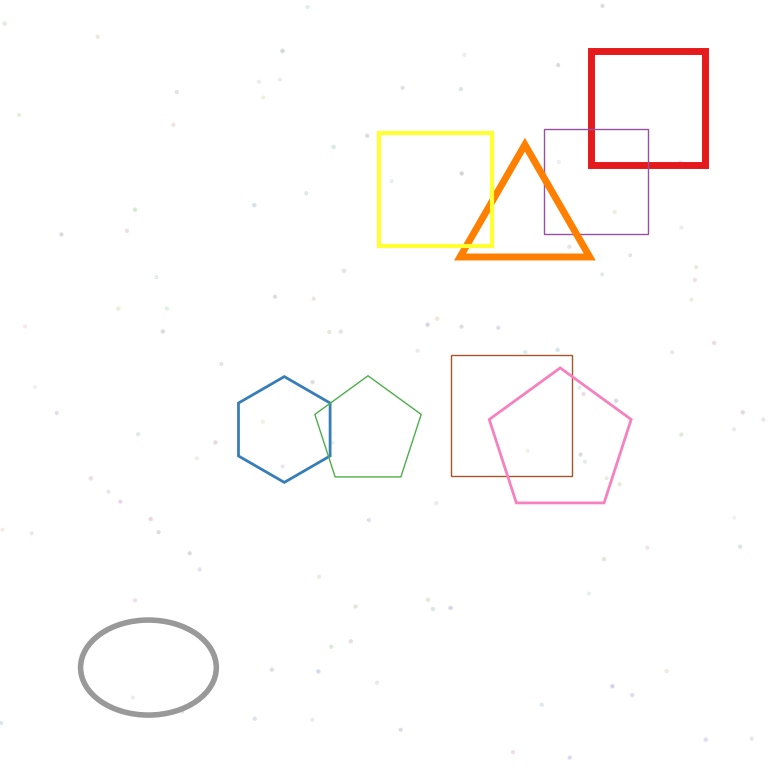[{"shape": "square", "thickness": 2.5, "radius": 0.37, "center": [0.842, 0.86]}, {"shape": "hexagon", "thickness": 1, "radius": 0.34, "center": [0.369, 0.442]}, {"shape": "pentagon", "thickness": 0.5, "radius": 0.36, "center": [0.478, 0.439]}, {"shape": "square", "thickness": 0.5, "radius": 0.34, "center": [0.774, 0.764]}, {"shape": "triangle", "thickness": 2.5, "radius": 0.49, "center": [0.682, 0.715]}, {"shape": "square", "thickness": 1.5, "radius": 0.36, "center": [0.565, 0.754]}, {"shape": "square", "thickness": 0.5, "radius": 0.39, "center": [0.664, 0.461]}, {"shape": "pentagon", "thickness": 1, "radius": 0.48, "center": [0.728, 0.425]}, {"shape": "oval", "thickness": 2, "radius": 0.44, "center": [0.193, 0.133]}]